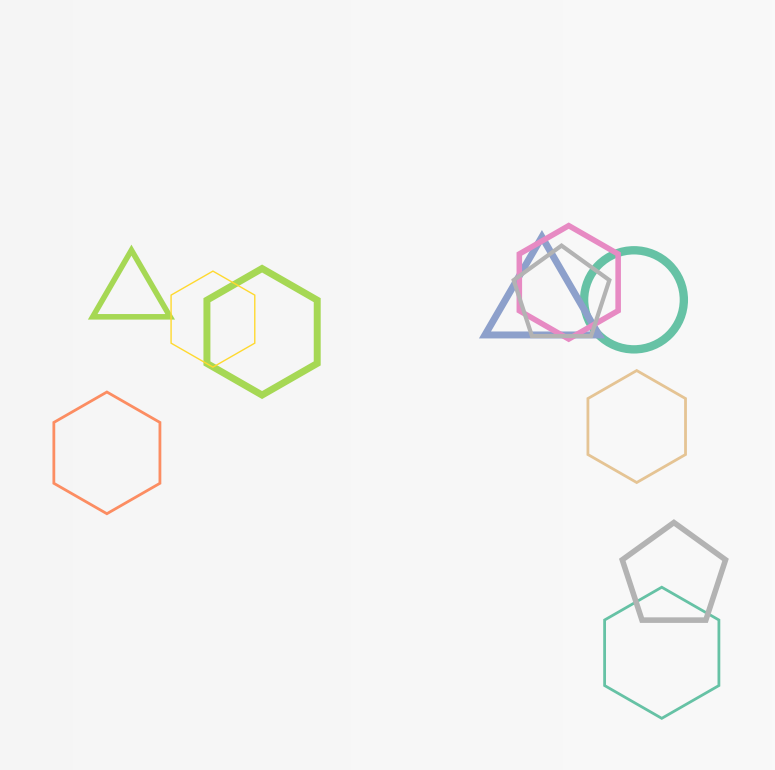[{"shape": "hexagon", "thickness": 1, "radius": 0.43, "center": [0.854, 0.152]}, {"shape": "circle", "thickness": 3, "radius": 0.32, "center": [0.818, 0.611]}, {"shape": "hexagon", "thickness": 1, "radius": 0.4, "center": [0.138, 0.412]}, {"shape": "triangle", "thickness": 2.5, "radius": 0.42, "center": [0.699, 0.607]}, {"shape": "hexagon", "thickness": 2, "radius": 0.37, "center": [0.734, 0.633]}, {"shape": "triangle", "thickness": 2, "radius": 0.29, "center": [0.17, 0.617]}, {"shape": "hexagon", "thickness": 2.5, "radius": 0.41, "center": [0.338, 0.569]}, {"shape": "hexagon", "thickness": 0.5, "radius": 0.31, "center": [0.275, 0.586]}, {"shape": "hexagon", "thickness": 1, "radius": 0.36, "center": [0.822, 0.446]}, {"shape": "pentagon", "thickness": 2, "radius": 0.35, "center": [0.87, 0.251]}, {"shape": "pentagon", "thickness": 1.5, "radius": 0.32, "center": [0.725, 0.616]}]